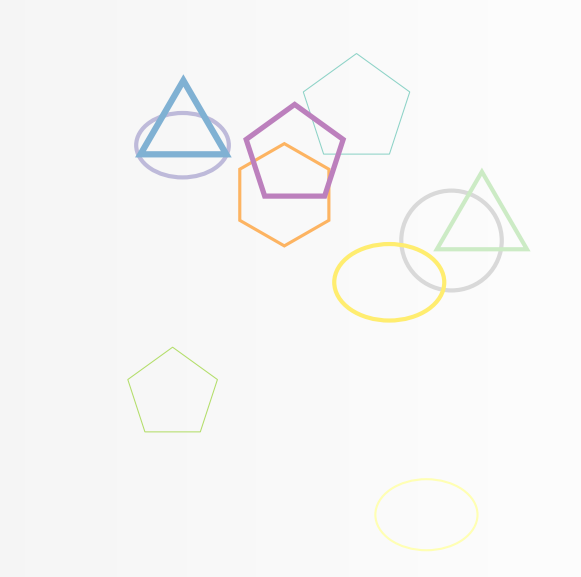[{"shape": "pentagon", "thickness": 0.5, "radius": 0.48, "center": [0.613, 0.81]}, {"shape": "oval", "thickness": 1, "radius": 0.44, "center": [0.734, 0.108]}, {"shape": "oval", "thickness": 2, "radius": 0.4, "center": [0.314, 0.748]}, {"shape": "triangle", "thickness": 3, "radius": 0.43, "center": [0.315, 0.775]}, {"shape": "hexagon", "thickness": 1.5, "radius": 0.44, "center": [0.489, 0.662]}, {"shape": "pentagon", "thickness": 0.5, "radius": 0.41, "center": [0.297, 0.317]}, {"shape": "circle", "thickness": 2, "radius": 0.43, "center": [0.777, 0.583]}, {"shape": "pentagon", "thickness": 2.5, "radius": 0.44, "center": [0.507, 0.731]}, {"shape": "triangle", "thickness": 2, "radius": 0.45, "center": [0.829, 0.612]}, {"shape": "oval", "thickness": 2, "radius": 0.47, "center": [0.67, 0.51]}]